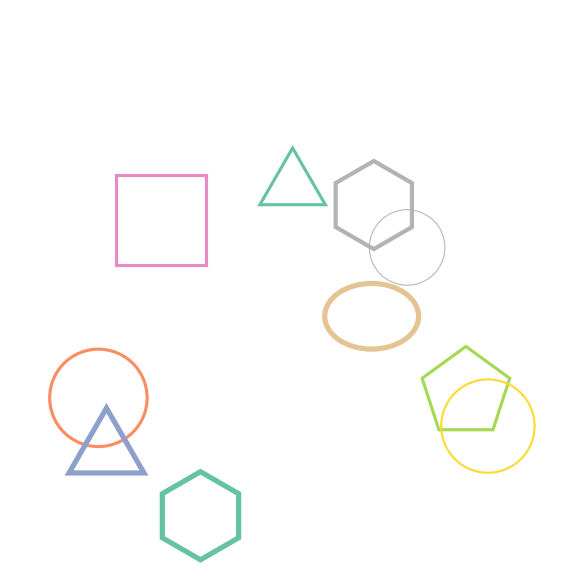[{"shape": "triangle", "thickness": 1.5, "radius": 0.33, "center": [0.507, 0.677]}, {"shape": "hexagon", "thickness": 2.5, "radius": 0.38, "center": [0.347, 0.106]}, {"shape": "circle", "thickness": 1.5, "radius": 0.42, "center": [0.17, 0.31]}, {"shape": "triangle", "thickness": 2.5, "radius": 0.37, "center": [0.184, 0.218]}, {"shape": "square", "thickness": 1.5, "radius": 0.39, "center": [0.279, 0.618]}, {"shape": "pentagon", "thickness": 1.5, "radius": 0.4, "center": [0.807, 0.319]}, {"shape": "circle", "thickness": 1, "radius": 0.4, "center": [0.845, 0.261]}, {"shape": "oval", "thickness": 2.5, "radius": 0.41, "center": [0.644, 0.451]}, {"shape": "hexagon", "thickness": 2, "radius": 0.38, "center": [0.647, 0.644]}, {"shape": "circle", "thickness": 0.5, "radius": 0.33, "center": [0.705, 0.571]}]